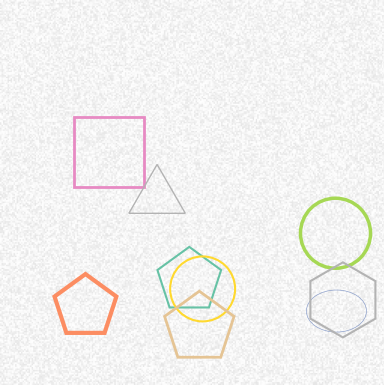[{"shape": "pentagon", "thickness": 1.5, "radius": 0.43, "center": [0.492, 0.272]}, {"shape": "pentagon", "thickness": 3, "radius": 0.42, "center": [0.222, 0.204]}, {"shape": "oval", "thickness": 0.5, "radius": 0.39, "center": [0.874, 0.192]}, {"shape": "square", "thickness": 2, "radius": 0.45, "center": [0.284, 0.604]}, {"shape": "circle", "thickness": 2.5, "radius": 0.45, "center": [0.871, 0.394]}, {"shape": "circle", "thickness": 1.5, "radius": 0.42, "center": [0.526, 0.25]}, {"shape": "pentagon", "thickness": 2, "radius": 0.47, "center": [0.518, 0.149]}, {"shape": "triangle", "thickness": 1, "radius": 0.42, "center": [0.408, 0.488]}, {"shape": "hexagon", "thickness": 1.5, "radius": 0.49, "center": [0.891, 0.221]}]